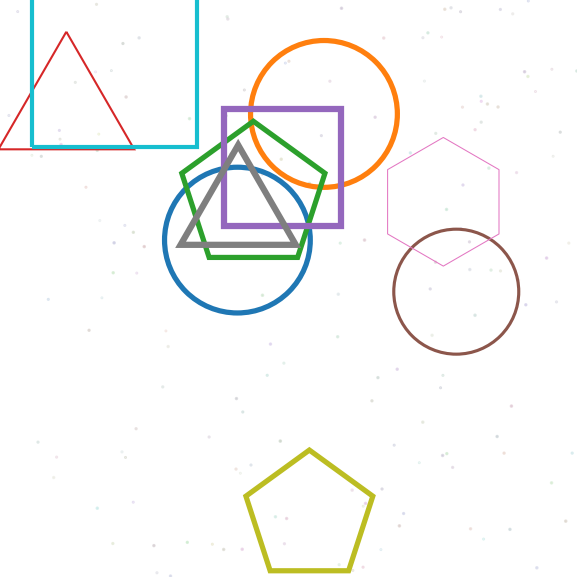[{"shape": "circle", "thickness": 2.5, "radius": 0.63, "center": [0.411, 0.583]}, {"shape": "circle", "thickness": 2.5, "radius": 0.64, "center": [0.561, 0.802]}, {"shape": "pentagon", "thickness": 2.5, "radius": 0.65, "center": [0.439, 0.659]}, {"shape": "triangle", "thickness": 1, "radius": 0.68, "center": [0.115, 0.808]}, {"shape": "square", "thickness": 3, "radius": 0.51, "center": [0.489, 0.709]}, {"shape": "circle", "thickness": 1.5, "radius": 0.54, "center": [0.79, 0.494]}, {"shape": "hexagon", "thickness": 0.5, "radius": 0.56, "center": [0.768, 0.65]}, {"shape": "triangle", "thickness": 3, "radius": 0.58, "center": [0.412, 0.633]}, {"shape": "pentagon", "thickness": 2.5, "radius": 0.58, "center": [0.536, 0.104]}, {"shape": "square", "thickness": 2, "radius": 0.71, "center": [0.199, 0.888]}]